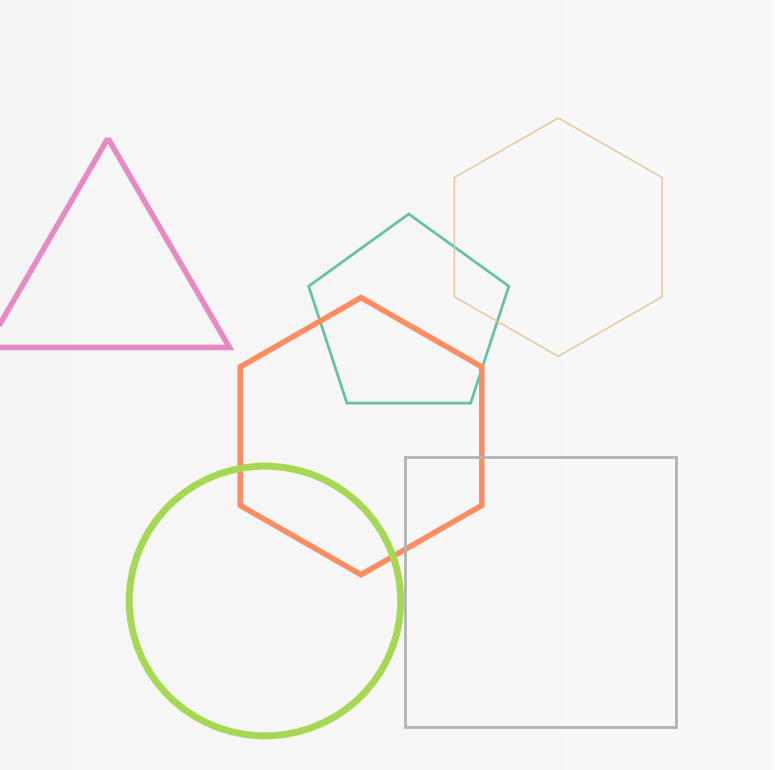[{"shape": "pentagon", "thickness": 1, "radius": 0.68, "center": [0.527, 0.586]}, {"shape": "hexagon", "thickness": 2, "radius": 0.9, "center": [0.466, 0.434]}, {"shape": "triangle", "thickness": 2, "radius": 0.91, "center": [0.139, 0.639]}, {"shape": "circle", "thickness": 2.5, "radius": 0.88, "center": [0.342, 0.219]}, {"shape": "hexagon", "thickness": 0.5, "radius": 0.77, "center": [0.72, 0.692]}, {"shape": "square", "thickness": 1, "radius": 0.88, "center": [0.697, 0.232]}]